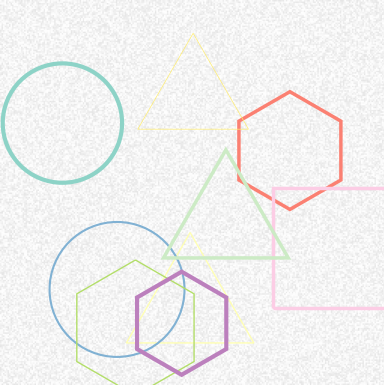[{"shape": "circle", "thickness": 3, "radius": 0.77, "center": [0.162, 0.68]}, {"shape": "triangle", "thickness": 1, "radius": 0.96, "center": [0.494, 0.205]}, {"shape": "hexagon", "thickness": 2.5, "radius": 0.76, "center": [0.753, 0.609]}, {"shape": "circle", "thickness": 1.5, "radius": 0.88, "center": [0.304, 0.248]}, {"shape": "hexagon", "thickness": 1, "radius": 0.88, "center": [0.352, 0.149]}, {"shape": "square", "thickness": 2.5, "radius": 0.78, "center": [0.867, 0.356]}, {"shape": "hexagon", "thickness": 3, "radius": 0.67, "center": [0.472, 0.16]}, {"shape": "triangle", "thickness": 2.5, "radius": 0.94, "center": [0.587, 0.424]}, {"shape": "triangle", "thickness": 0.5, "radius": 0.83, "center": [0.502, 0.748]}]